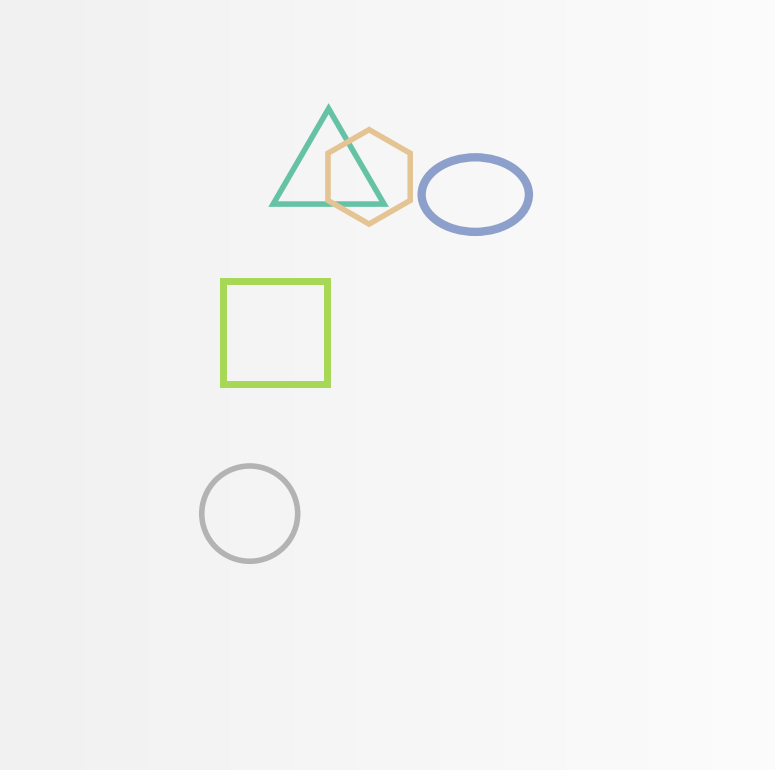[{"shape": "triangle", "thickness": 2, "radius": 0.41, "center": [0.424, 0.776]}, {"shape": "oval", "thickness": 3, "radius": 0.35, "center": [0.613, 0.747]}, {"shape": "square", "thickness": 2.5, "radius": 0.33, "center": [0.355, 0.568]}, {"shape": "hexagon", "thickness": 2, "radius": 0.31, "center": [0.476, 0.77]}, {"shape": "circle", "thickness": 2, "radius": 0.31, "center": [0.322, 0.333]}]